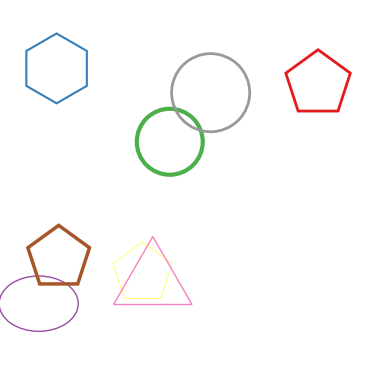[{"shape": "pentagon", "thickness": 2, "radius": 0.44, "center": [0.826, 0.783]}, {"shape": "hexagon", "thickness": 1.5, "radius": 0.45, "center": [0.147, 0.822]}, {"shape": "circle", "thickness": 3, "radius": 0.43, "center": [0.441, 0.632]}, {"shape": "oval", "thickness": 1, "radius": 0.51, "center": [0.101, 0.211]}, {"shape": "pentagon", "thickness": 0.5, "radius": 0.4, "center": [0.37, 0.291]}, {"shape": "pentagon", "thickness": 2.5, "radius": 0.42, "center": [0.152, 0.331]}, {"shape": "triangle", "thickness": 1, "radius": 0.59, "center": [0.397, 0.268]}, {"shape": "circle", "thickness": 2, "radius": 0.51, "center": [0.547, 0.759]}]